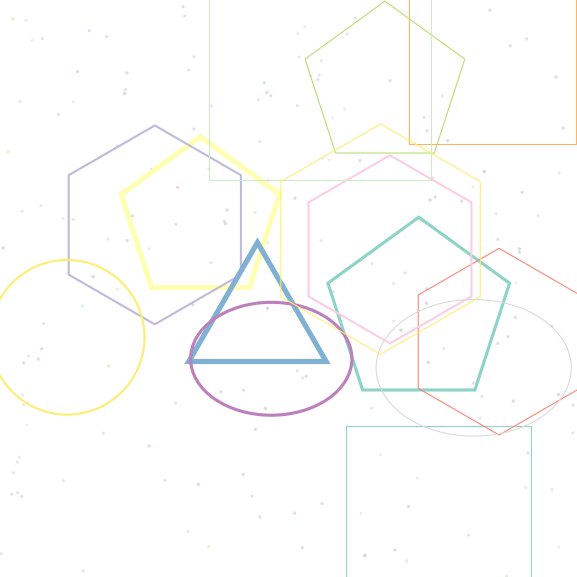[{"shape": "pentagon", "thickness": 1.5, "radius": 0.83, "center": [0.725, 0.458]}, {"shape": "square", "thickness": 0.5, "radius": 0.8, "center": [0.759, 0.102]}, {"shape": "pentagon", "thickness": 2.5, "radius": 0.72, "center": [0.347, 0.618]}, {"shape": "hexagon", "thickness": 1, "radius": 0.86, "center": [0.268, 0.61]}, {"shape": "hexagon", "thickness": 0.5, "radius": 0.81, "center": [0.864, 0.407]}, {"shape": "triangle", "thickness": 2.5, "radius": 0.69, "center": [0.446, 0.442]}, {"shape": "square", "thickness": 0.5, "radius": 0.72, "center": [0.853, 0.894]}, {"shape": "pentagon", "thickness": 0.5, "radius": 0.73, "center": [0.667, 0.852]}, {"shape": "hexagon", "thickness": 1, "radius": 0.81, "center": [0.675, 0.567]}, {"shape": "oval", "thickness": 0.5, "radius": 0.84, "center": [0.82, 0.362]}, {"shape": "oval", "thickness": 1.5, "radius": 0.7, "center": [0.47, 0.378]}, {"shape": "square", "thickness": 0.5, "radius": 0.96, "center": [0.554, 0.879]}, {"shape": "hexagon", "thickness": 0.5, "radius": 1.0, "center": [0.659, 0.585]}, {"shape": "circle", "thickness": 1, "radius": 0.67, "center": [0.116, 0.415]}]